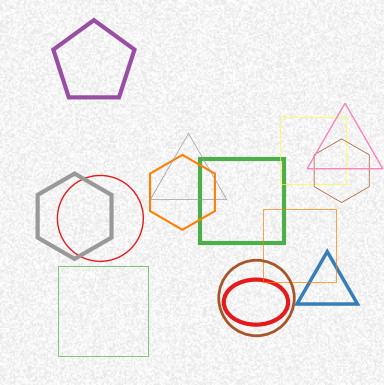[{"shape": "oval", "thickness": 3, "radius": 0.42, "center": [0.665, 0.215]}, {"shape": "circle", "thickness": 1, "radius": 0.56, "center": [0.261, 0.433]}, {"shape": "triangle", "thickness": 2.5, "radius": 0.45, "center": [0.85, 0.256]}, {"shape": "square", "thickness": 3, "radius": 0.54, "center": [0.628, 0.478]}, {"shape": "square", "thickness": 0.5, "radius": 0.59, "center": [0.267, 0.192]}, {"shape": "pentagon", "thickness": 3, "radius": 0.55, "center": [0.244, 0.837]}, {"shape": "square", "thickness": 0.5, "radius": 0.47, "center": [0.779, 0.362]}, {"shape": "hexagon", "thickness": 1.5, "radius": 0.49, "center": [0.474, 0.5]}, {"shape": "square", "thickness": 0.5, "radius": 0.43, "center": [0.813, 0.609]}, {"shape": "hexagon", "thickness": 0.5, "radius": 0.41, "center": [0.888, 0.557]}, {"shape": "circle", "thickness": 2, "radius": 0.49, "center": [0.666, 0.226]}, {"shape": "triangle", "thickness": 1, "radius": 0.57, "center": [0.896, 0.618]}, {"shape": "hexagon", "thickness": 3, "radius": 0.55, "center": [0.194, 0.438]}, {"shape": "triangle", "thickness": 0.5, "radius": 0.57, "center": [0.49, 0.539]}]